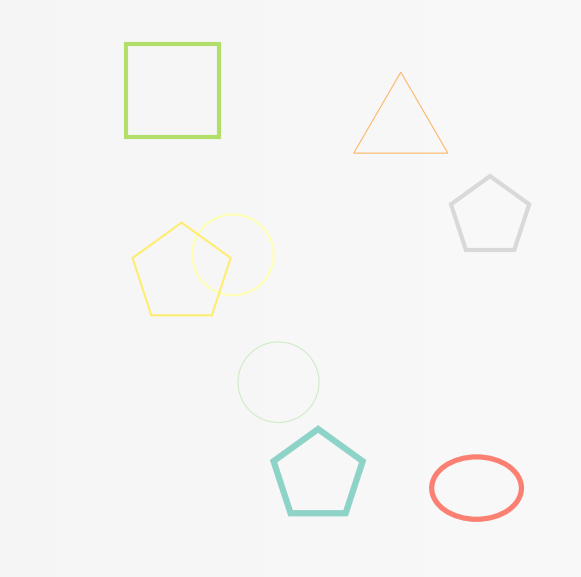[{"shape": "pentagon", "thickness": 3, "radius": 0.4, "center": [0.547, 0.176]}, {"shape": "circle", "thickness": 1, "radius": 0.35, "center": [0.401, 0.558]}, {"shape": "oval", "thickness": 2.5, "radius": 0.39, "center": [0.82, 0.154]}, {"shape": "triangle", "thickness": 0.5, "radius": 0.47, "center": [0.69, 0.781]}, {"shape": "square", "thickness": 2, "radius": 0.4, "center": [0.297, 0.842]}, {"shape": "pentagon", "thickness": 2, "radius": 0.35, "center": [0.843, 0.623]}, {"shape": "circle", "thickness": 0.5, "radius": 0.35, "center": [0.479, 0.337]}, {"shape": "pentagon", "thickness": 1, "radius": 0.44, "center": [0.312, 0.525]}]